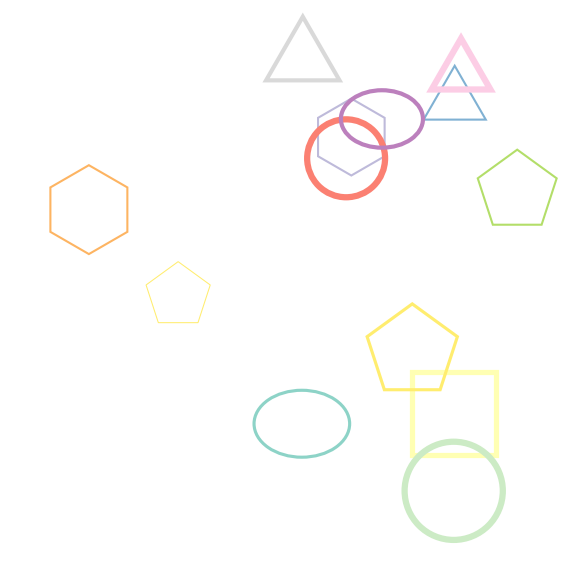[{"shape": "oval", "thickness": 1.5, "radius": 0.41, "center": [0.523, 0.265]}, {"shape": "square", "thickness": 2.5, "radius": 0.36, "center": [0.786, 0.283]}, {"shape": "hexagon", "thickness": 1, "radius": 0.33, "center": [0.608, 0.762]}, {"shape": "circle", "thickness": 3, "radius": 0.34, "center": [0.599, 0.725]}, {"shape": "triangle", "thickness": 1, "radius": 0.31, "center": [0.787, 0.823]}, {"shape": "hexagon", "thickness": 1, "radius": 0.38, "center": [0.154, 0.636]}, {"shape": "pentagon", "thickness": 1, "radius": 0.36, "center": [0.896, 0.668]}, {"shape": "triangle", "thickness": 3, "radius": 0.29, "center": [0.798, 0.874]}, {"shape": "triangle", "thickness": 2, "radius": 0.37, "center": [0.524, 0.897]}, {"shape": "oval", "thickness": 2, "radius": 0.36, "center": [0.661, 0.793]}, {"shape": "circle", "thickness": 3, "radius": 0.43, "center": [0.786, 0.149]}, {"shape": "pentagon", "thickness": 0.5, "radius": 0.29, "center": [0.308, 0.488]}, {"shape": "pentagon", "thickness": 1.5, "radius": 0.41, "center": [0.714, 0.391]}]